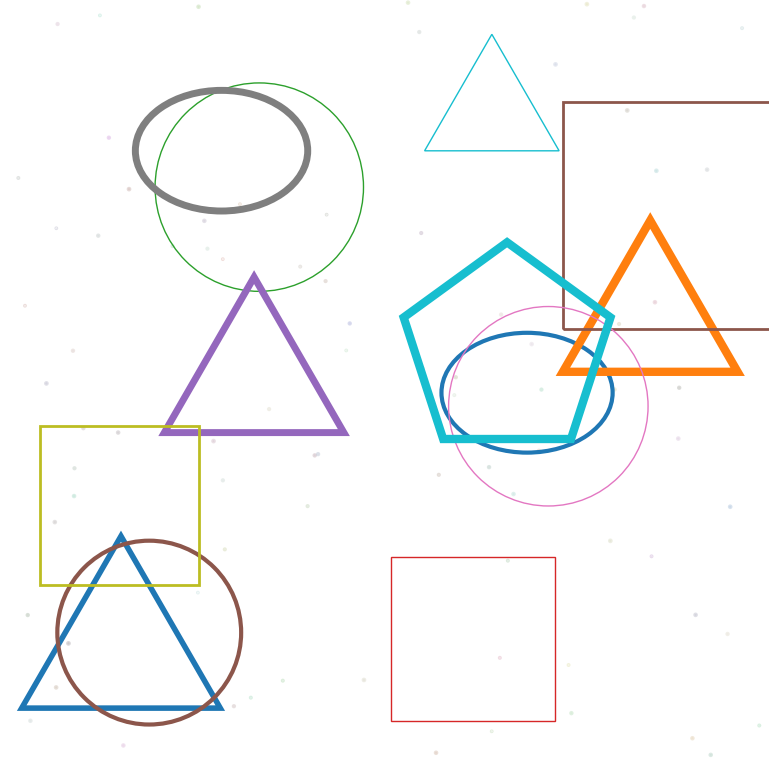[{"shape": "oval", "thickness": 1.5, "radius": 0.56, "center": [0.684, 0.49]}, {"shape": "triangle", "thickness": 2, "radius": 0.74, "center": [0.157, 0.155]}, {"shape": "triangle", "thickness": 3, "radius": 0.65, "center": [0.844, 0.583]}, {"shape": "circle", "thickness": 0.5, "radius": 0.68, "center": [0.337, 0.757]}, {"shape": "square", "thickness": 0.5, "radius": 0.53, "center": [0.614, 0.17]}, {"shape": "triangle", "thickness": 2.5, "radius": 0.67, "center": [0.33, 0.505]}, {"shape": "square", "thickness": 1, "radius": 0.74, "center": [0.878, 0.721]}, {"shape": "circle", "thickness": 1.5, "radius": 0.6, "center": [0.194, 0.178]}, {"shape": "circle", "thickness": 0.5, "radius": 0.65, "center": [0.712, 0.472]}, {"shape": "oval", "thickness": 2.5, "radius": 0.56, "center": [0.288, 0.804]}, {"shape": "square", "thickness": 1, "radius": 0.52, "center": [0.155, 0.344]}, {"shape": "triangle", "thickness": 0.5, "radius": 0.5, "center": [0.639, 0.855]}, {"shape": "pentagon", "thickness": 3, "radius": 0.71, "center": [0.659, 0.544]}]